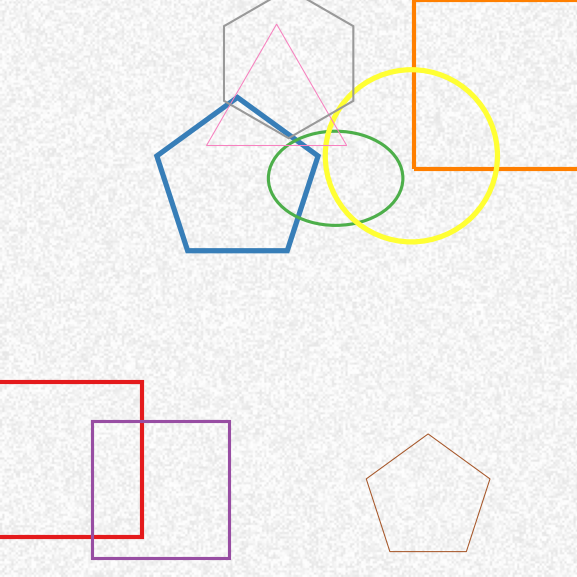[{"shape": "square", "thickness": 2, "radius": 0.67, "center": [0.112, 0.203]}, {"shape": "pentagon", "thickness": 2.5, "radius": 0.73, "center": [0.411, 0.684]}, {"shape": "oval", "thickness": 1.5, "radius": 0.58, "center": [0.581, 0.69]}, {"shape": "square", "thickness": 1.5, "radius": 0.59, "center": [0.278, 0.152]}, {"shape": "square", "thickness": 2, "radius": 0.73, "center": [0.863, 0.853]}, {"shape": "circle", "thickness": 2.5, "radius": 0.75, "center": [0.712, 0.729]}, {"shape": "pentagon", "thickness": 0.5, "radius": 0.56, "center": [0.741, 0.135]}, {"shape": "triangle", "thickness": 0.5, "radius": 0.7, "center": [0.479, 0.817]}, {"shape": "hexagon", "thickness": 1, "radius": 0.65, "center": [0.5, 0.889]}]